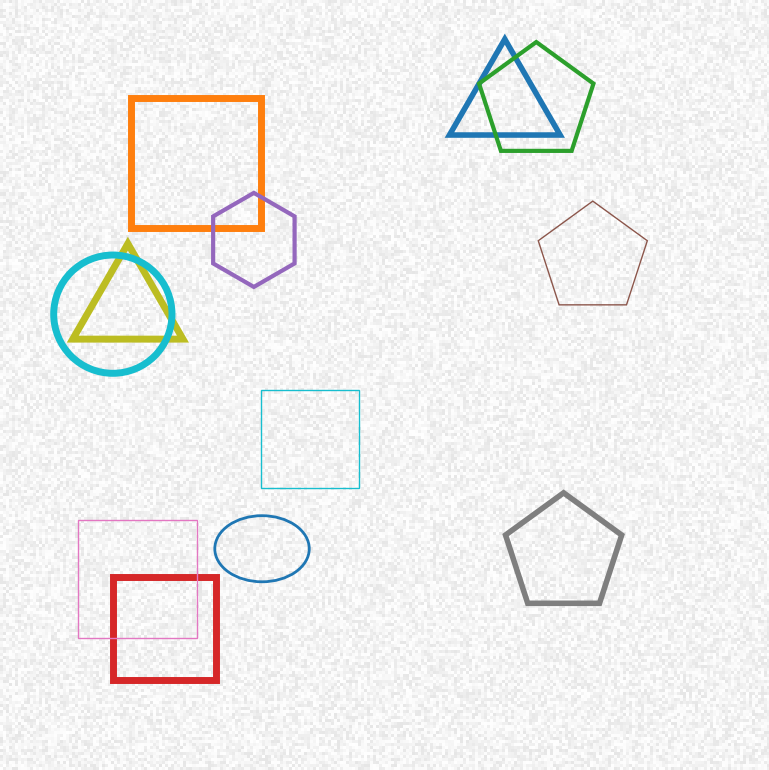[{"shape": "triangle", "thickness": 2, "radius": 0.41, "center": [0.656, 0.866]}, {"shape": "oval", "thickness": 1, "radius": 0.31, "center": [0.34, 0.287]}, {"shape": "square", "thickness": 2.5, "radius": 0.42, "center": [0.254, 0.788]}, {"shape": "pentagon", "thickness": 1.5, "radius": 0.39, "center": [0.696, 0.867]}, {"shape": "square", "thickness": 2.5, "radius": 0.33, "center": [0.213, 0.183]}, {"shape": "hexagon", "thickness": 1.5, "radius": 0.31, "center": [0.33, 0.688]}, {"shape": "pentagon", "thickness": 0.5, "radius": 0.37, "center": [0.77, 0.664]}, {"shape": "square", "thickness": 0.5, "radius": 0.38, "center": [0.179, 0.248]}, {"shape": "pentagon", "thickness": 2, "radius": 0.4, "center": [0.732, 0.281]}, {"shape": "triangle", "thickness": 2.5, "radius": 0.41, "center": [0.166, 0.601]}, {"shape": "circle", "thickness": 2.5, "radius": 0.38, "center": [0.147, 0.592]}, {"shape": "square", "thickness": 0.5, "radius": 0.32, "center": [0.403, 0.43]}]